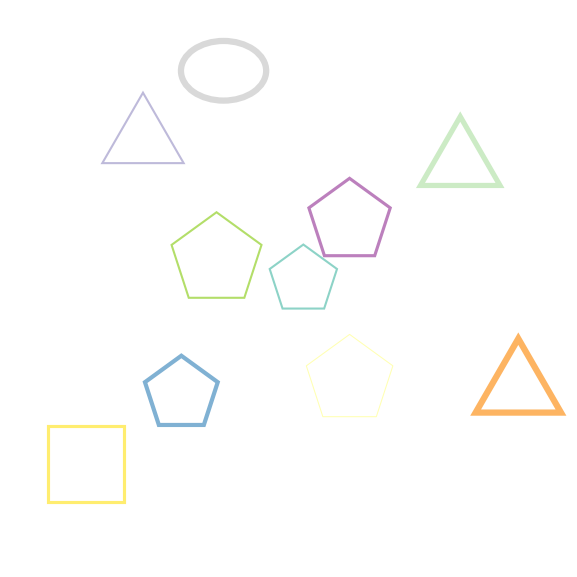[{"shape": "pentagon", "thickness": 1, "radius": 0.31, "center": [0.525, 0.514]}, {"shape": "pentagon", "thickness": 0.5, "radius": 0.39, "center": [0.605, 0.341]}, {"shape": "triangle", "thickness": 1, "radius": 0.41, "center": [0.248, 0.757]}, {"shape": "pentagon", "thickness": 2, "radius": 0.33, "center": [0.314, 0.317]}, {"shape": "triangle", "thickness": 3, "radius": 0.43, "center": [0.898, 0.327]}, {"shape": "pentagon", "thickness": 1, "radius": 0.41, "center": [0.375, 0.55]}, {"shape": "oval", "thickness": 3, "radius": 0.37, "center": [0.387, 0.877]}, {"shape": "pentagon", "thickness": 1.5, "radius": 0.37, "center": [0.605, 0.616]}, {"shape": "triangle", "thickness": 2.5, "radius": 0.4, "center": [0.797, 0.718]}, {"shape": "square", "thickness": 1.5, "radius": 0.33, "center": [0.149, 0.195]}]